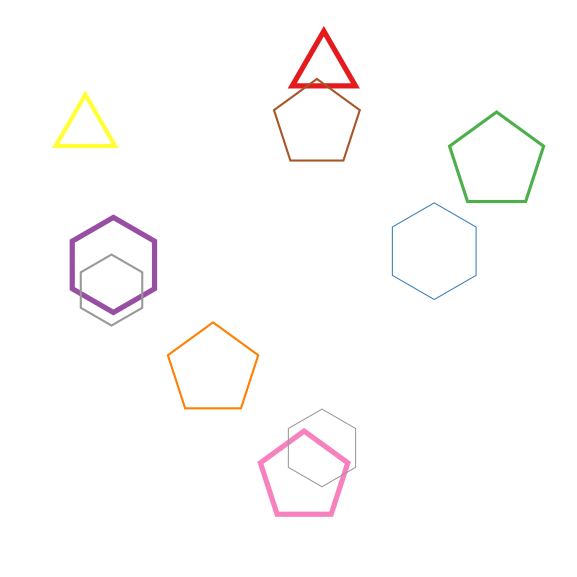[{"shape": "triangle", "thickness": 2.5, "radius": 0.32, "center": [0.561, 0.882]}, {"shape": "hexagon", "thickness": 0.5, "radius": 0.42, "center": [0.752, 0.564]}, {"shape": "pentagon", "thickness": 1.5, "radius": 0.43, "center": [0.86, 0.72]}, {"shape": "hexagon", "thickness": 2.5, "radius": 0.41, "center": [0.196, 0.54]}, {"shape": "pentagon", "thickness": 1, "radius": 0.41, "center": [0.369, 0.359]}, {"shape": "triangle", "thickness": 2, "radius": 0.3, "center": [0.148, 0.776]}, {"shape": "pentagon", "thickness": 1, "radius": 0.39, "center": [0.549, 0.784]}, {"shape": "pentagon", "thickness": 2.5, "radius": 0.4, "center": [0.527, 0.173]}, {"shape": "hexagon", "thickness": 0.5, "radius": 0.34, "center": [0.558, 0.224]}, {"shape": "hexagon", "thickness": 1, "radius": 0.31, "center": [0.193, 0.497]}]